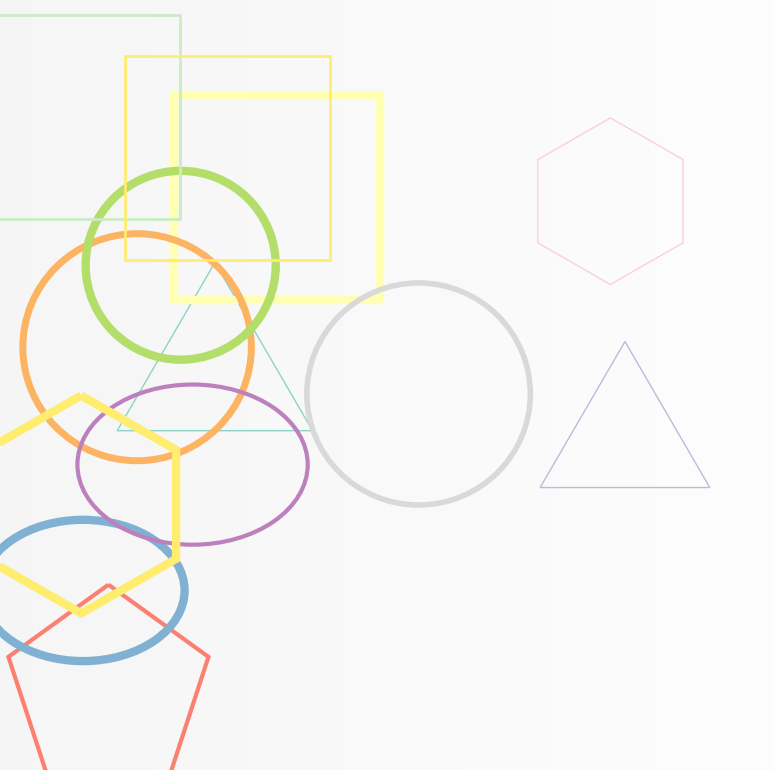[{"shape": "triangle", "thickness": 0.5, "radius": 0.73, "center": [0.277, 0.513]}, {"shape": "square", "thickness": 3, "radius": 0.66, "center": [0.357, 0.743]}, {"shape": "triangle", "thickness": 0.5, "radius": 0.63, "center": [0.806, 0.43]}, {"shape": "pentagon", "thickness": 1.5, "radius": 0.68, "center": [0.14, 0.105]}, {"shape": "oval", "thickness": 3, "radius": 0.66, "center": [0.107, 0.233]}, {"shape": "circle", "thickness": 2.5, "radius": 0.74, "center": [0.177, 0.549]}, {"shape": "circle", "thickness": 3, "radius": 0.61, "center": [0.233, 0.656]}, {"shape": "hexagon", "thickness": 0.5, "radius": 0.54, "center": [0.788, 0.739]}, {"shape": "circle", "thickness": 2, "radius": 0.72, "center": [0.54, 0.488]}, {"shape": "oval", "thickness": 1.5, "radius": 0.74, "center": [0.248, 0.397]}, {"shape": "square", "thickness": 1, "radius": 0.66, "center": [0.1, 0.848]}, {"shape": "square", "thickness": 1, "radius": 0.66, "center": [0.294, 0.795]}, {"shape": "hexagon", "thickness": 3, "radius": 0.71, "center": [0.105, 0.345]}]